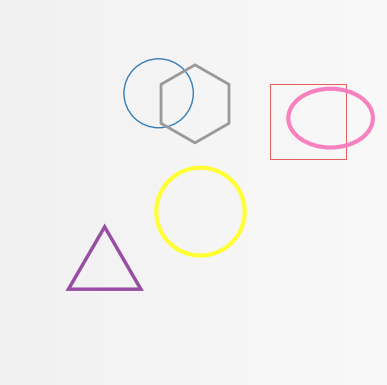[{"shape": "square", "thickness": 0.5, "radius": 0.49, "center": [0.795, 0.684]}, {"shape": "circle", "thickness": 1, "radius": 0.45, "center": [0.409, 0.758]}, {"shape": "triangle", "thickness": 2.5, "radius": 0.54, "center": [0.27, 0.303]}, {"shape": "circle", "thickness": 3, "radius": 0.57, "center": [0.517, 0.45]}, {"shape": "oval", "thickness": 3, "radius": 0.55, "center": [0.853, 0.693]}, {"shape": "hexagon", "thickness": 2, "radius": 0.51, "center": [0.503, 0.73]}]